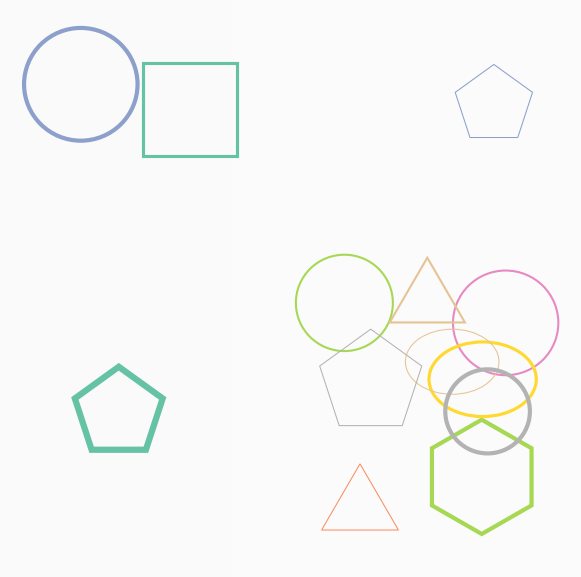[{"shape": "pentagon", "thickness": 3, "radius": 0.4, "center": [0.204, 0.285]}, {"shape": "square", "thickness": 1.5, "radius": 0.41, "center": [0.326, 0.81]}, {"shape": "triangle", "thickness": 0.5, "radius": 0.38, "center": [0.619, 0.12]}, {"shape": "circle", "thickness": 2, "radius": 0.49, "center": [0.139, 0.853]}, {"shape": "pentagon", "thickness": 0.5, "radius": 0.35, "center": [0.85, 0.818]}, {"shape": "circle", "thickness": 1, "radius": 0.45, "center": [0.87, 0.44]}, {"shape": "circle", "thickness": 1, "radius": 0.42, "center": [0.592, 0.475]}, {"shape": "hexagon", "thickness": 2, "radius": 0.49, "center": [0.829, 0.173]}, {"shape": "oval", "thickness": 1.5, "radius": 0.46, "center": [0.83, 0.342]}, {"shape": "triangle", "thickness": 1, "radius": 0.37, "center": [0.735, 0.478]}, {"shape": "oval", "thickness": 0.5, "radius": 0.4, "center": [0.778, 0.373]}, {"shape": "pentagon", "thickness": 0.5, "radius": 0.46, "center": [0.638, 0.337]}, {"shape": "circle", "thickness": 2, "radius": 0.36, "center": [0.839, 0.287]}]